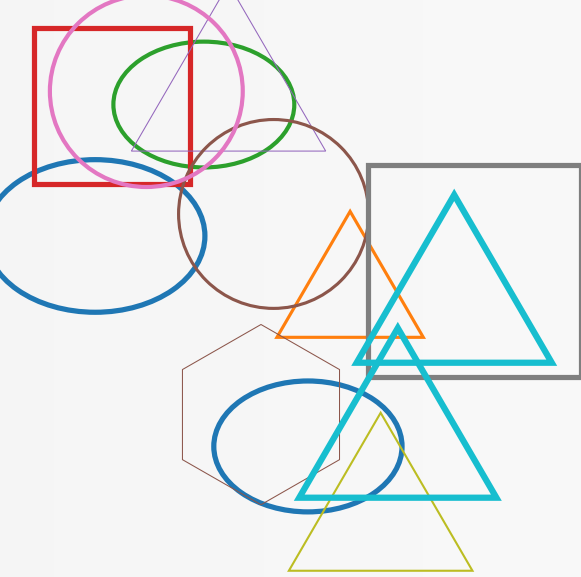[{"shape": "oval", "thickness": 2.5, "radius": 0.94, "center": [0.164, 0.591]}, {"shape": "oval", "thickness": 2.5, "radius": 0.81, "center": [0.53, 0.226]}, {"shape": "triangle", "thickness": 1.5, "radius": 0.73, "center": [0.602, 0.488]}, {"shape": "oval", "thickness": 2, "radius": 0.78, "center": [0.351, 0.818]}, {"shape": "square", "thickness": 2.5, "radius": 0.67, "center": [0.193, 0.816]}, {"shape": "triangle", "thickness": 0.5, "radius": 0.97, "center": [0.393, 0.834]}, {"shape": "circle", "thickness": 1.5, "radius": 0.82, "center": [0.471, 0.629]}, {"shape": "hexagon", "thickness": 0.5, "radius": 0.78, "center": [0.449, 0.281]}, {"shape": "circle", "thickness": 2, "radius": 0.83, "center": [0.252, 0.841]}, {"shape": "square", "thickness": 2.5, "radius": 0.92, "center": [0.816, 0.53]}, {"shape": "triangle", "thickness": 1, "radius": 0.91, "center": [0.655, 0.102]}, {"shape": "triangle", "thickness": 3, "radius": 0.98, "center": [0.684, 0.235]}, {"shape": "triangle", "thickness": 3, "radius": 0.97, "center": [0.781, 0.468]}]